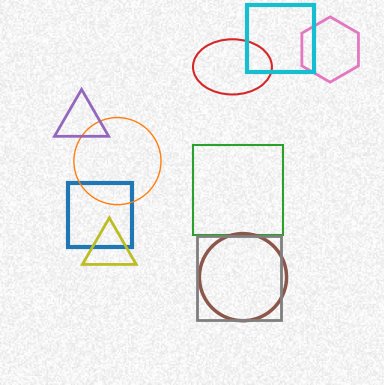[{"shape": "square", "thickness": 3, "radius": 0.42, "center": [0.26, 0.441]}, {"shape": "circle", "thickness": 1, "radius": 0.57, "center": [0.305, 0.582]}, {"shape": "square", "thickness": 1.5, "radius": 0.58, "center": [0.618, 0.507]}, {"shape": "oval", "thickness": 1.5, "radius": 0.51, "center": [0.604, 0.826]}, {"shape": "triangle", "thickness": 2, "radius": 0.41, "center": [0.212, 0.687]}, {"shape": "circle", "thickness": 2.5, "radius": 0.57, "center": [0.631, 0.28]}, {"shape": "hexagon", "thickness": 2, "radius": 0.42, "center": [0.858, 0.871]}, {"shape": "square", "thickness": 2, "radius": 0.55, "center": [0.621, 0.277]}, {"shape": "triangle", "thickness": 2, "radius": 0.4, "center": [0.284, 0.354]}, {"shape": "square", "thickness": 3, "radius": 0.43, "center": [0.729, 0.899]}]